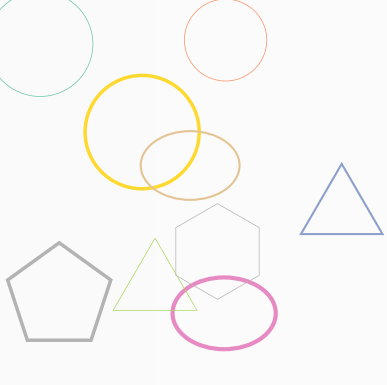[{"shape": "circle", "thickness": 0.5, "radius": 0.68, "center": [0.103, 0.886]}, {"shape": "circle", "thickness": 0.5, "radius": 0.53, "center": [0.582, 0.896]}, {"shape": "triangle", "thickness": 1.5, "radius": 0.61, "center": [0.882, 0.453]}, {"shape": "oval", "thickness": 3, "radius": 0.67, "center": [0.578, 0.186]}, {"shape": "triangle", "thickness": 0.5, "radius": 0.63, "center": [0.4, 0.256]}, {"shape": "circle", "thickness": 2.5, "radius": 0.74, "center": [0.367, 0.657]}, {"shape": "oval", "thickness": 1.5, "radius": 0.64, "center": [0.491, 0.57]}, {"shape": "hexagon", "thickness": 0.5, "radius": 0.62, "center": [0.561, 0.347]}, {"shape": "pentagon", "thickness": 2.5, "radius": 0.7, "center": [0.153, 0.229]}]